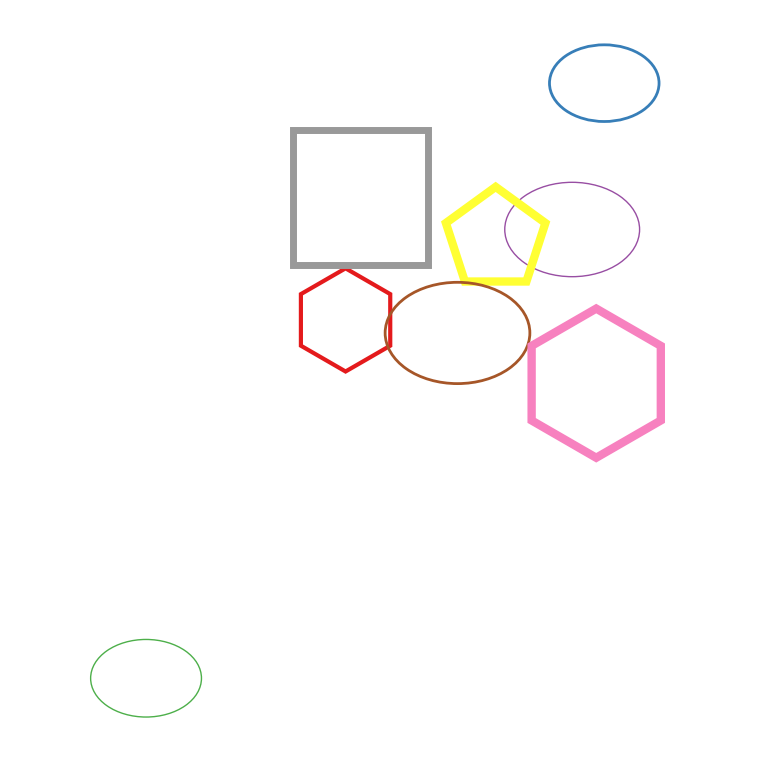[{"shape": "hexagon", "thickness": 1.5, "radius": 0.33, "center": [0.449, 0.585]}, {"shape": "oval", "thickness": 1, "radius": 0.36, "center": [0.785, 0.892]}, {"shape": "oval", "thickness": 0.5, "radius": 0.36, "center": [0.19, 0.119]}, {"shape": "oval", "thickness": 0.5, "radius": 0.44, "center": [0.743, 0.702]}, {"shape": "pentagon", "thickness": 3, "radius": 0.34, "center": [0.644, 0.689]}, {"shape": "oval", "thickness": 1, "radius": 0.47, "center": [0.594, 0.568]}, {"shape": "hexagon", "thickness": 3, "radius": 0.48, "center": [0.774, 0.502]}, {"shape": "square", "thickness": 2.5, "radius": 0.44, "center": [0.468, 0.744]}]